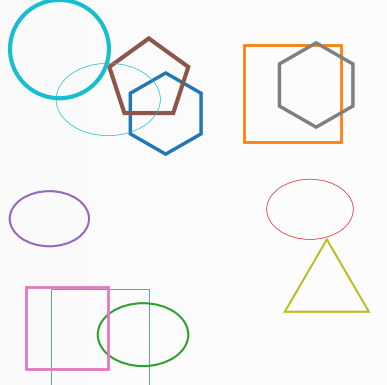[{"shape": "hexagon", "thickness": 2.5, "radius": 0.53, "center": [0.428, 0.705]}, {"shape": "square", "thickness": 0.5, "radius": 0.63, "center": [0.258, 0.123]}, {"shape": "square", "thickness": 2, "radius": 0.63, "center": [0.754, 0.757]}, {"shape": "oval", "thickness": 1.5, "radius": 0.58, "center": [0.369, 0.131]}, {"shape": "oval", "thickness": 0.5, "radius": 0.56, "center": [0.8, 0.456]}, {"shape": "oval", "thickness": 1.5, "radius": 0.51, "center": [0.127, 0.432]}, {"shape": "pentagon", "thickness": 3, "radius": 0.54, "center": [0.384, 0.793]}, {"shape": "square", "thickness": 2, "radius": 0.53, "center": [0.173, 0.148]}, {"shape": "hexagon", "thickness": 2.5, "radius": 0.55, "center": [0.816, 0.779]}, {"shape": "triangle", "thickness": 1.5, "radius": 0.63, "center": [0.843, 0.253]}, {"shape": "oval", "thickness": 0.5, "radius": 0.67, "center": [0.279, 0.742]}, {"shape": "circle", "thickness": 3, "radius": 0.64, "center": [0.154, 0.873]}]